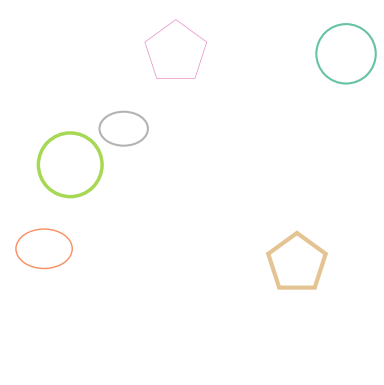[{"shape": "circle", "thickness": 1.5, "radius": 0.39, "center": [0.899, 0.86]}, {"shape": "oval", "thickness": 1, "radius": 0.37, "center": [0.115, 0.354]}, {"shape": "pentagon", "thickness": 0.5, "radius": 0.42, "center": [0.457, 0.865]}, {"shape": "circle", "thickness": 2.5, "radius": 0.41, "center": [0.182, 0.572]}, {"shape": "pentagon", "thickness": 3, "radius": 0.39, "center": [0.771, 0.316]}, {"shape": "oval", "thickness": 1.5, "radius": 0.31, "center": [0.321, 0.666]}]